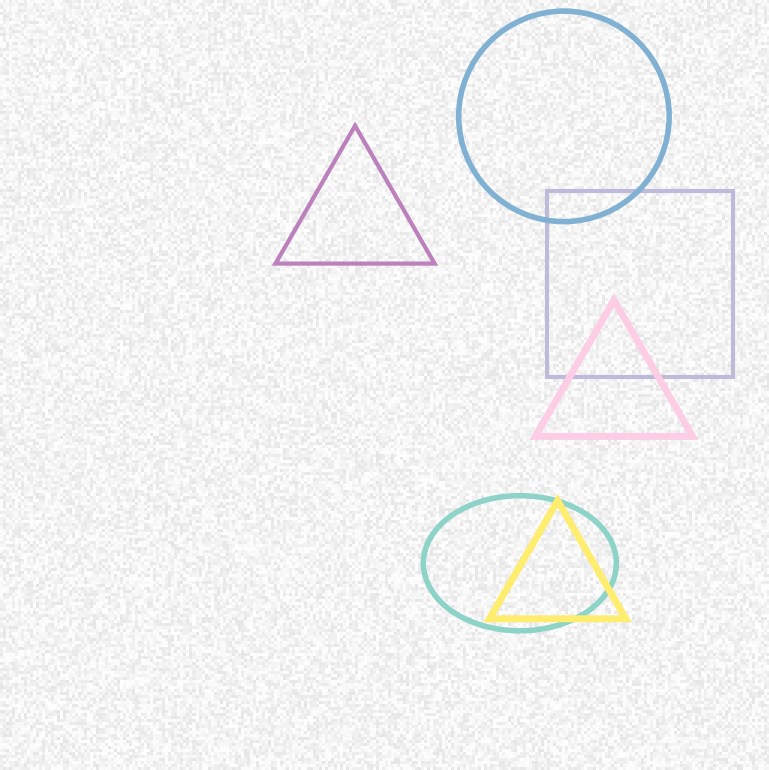[{"shape": "oval", "thickness": 2, "radius": 0.63, "center": [0.675, 0.269]}, {"shape": "square", "thickness": 1.5, "radius": 0.6, "center": [0.831, 0.631]}, {"shape": "circle", "thickness": 2, "radius": 0.68, "center": [0.732, 0.849]}, {"shape": "triangle", "thickness": 2.5, "radius": 0.59, "center": [0.797, 0.492]}, {"shape": "triangle", "thickness": 1.5, "radius": 0.6, "center": [0.461, 0.717]}, {"shape": "triangle", "thickness": 2.5, "radius": 0.51, "center": [0.724, 0.247]}]